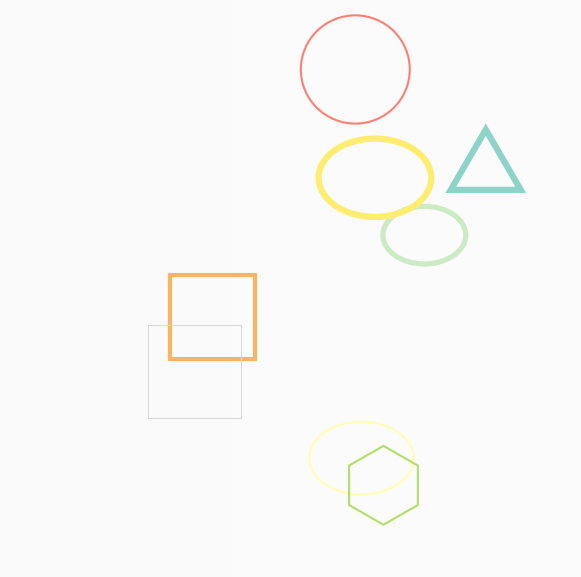[{"shape": "triangle", "thickness": 3, "radius": 0.35, "center": [0.836, 0.705]}, {"shape": "oval", "thickness": 1, "radius": 0.45, "center": [0.622, 0.206]}, {"shape": "circle", "thickness": 1, "radius": 0.47, "center": [0.611, 0.879]}, {"shape": "square", "thickness": 2, "radius": 0.36, "center": [0.366, 0.451]}, {"shape": "hexagon", "thickness": 1, "radius": 0.34, "center": [0.66, 0.159]}, {"shape": "square", "thickness": 0.5, "radius": 0.4, "center": [0.335, 0.356]}, {"shape": "oval", "thickness": 2.5, "radius": 0.36, "center": [0.73, 0.592]}, {"shape": "oval", "thickness": 3, "radius": 0.48, "center": [0.645, 0.691]}]